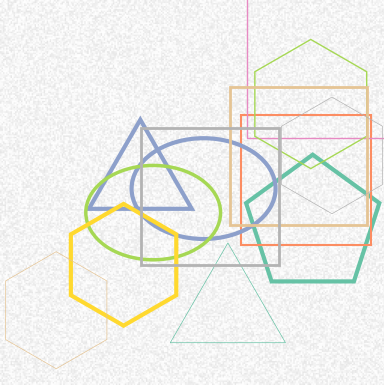[{"shape": "pentagon", "thickness": 3, "radius": 0.91, "center": [0.812, 0.416]}, {"shape": "triangle", "thickness": 0.5, "radius": 0.86, "center": [0.592, 0.196]}, {"shape": "square", "thickness": 1.5, "radius": 0.84, "center": [0.796, 0.533]}, {"shape": "triangle", "thickness": 3, "radius": 0.77, "center": [0.364, 0.535]}, {"shape": "oval", "thickness": 3, "radius": 0.93, "center": [0.529, 0.51]}, {"shape": "square", "thickness": 1, "radius": 0.98, "center": [0.837, 0.837]}, {"shape": "oval", "thickness": 2.5, "radius": 0.88, "center": [0.398, 0.448]}, {"shape": "hexagon", "thickness": 1, "radius": 0.84, "center": [0.807, 0.73]}, {"shape": "hexagon", "thickness": 3, "radius": 0.79, "center": [0.321, 0.312]}, {"shape": "hexagon", "thickness": 0.5, "radius": 0.76, "center": [0.146, 0.194]}, {"shape": "square", "thickness": 2, "radius": 0.89, "center": [0.775, 0.595]}, {"shape": "hexagon", "thickness": 0.5, "radius": 0.76, "center": [0.862, 0.596]}, {"shape": "square", "thickness": 2, "radius": 0.89, "center": [0.545, 0.49]}]